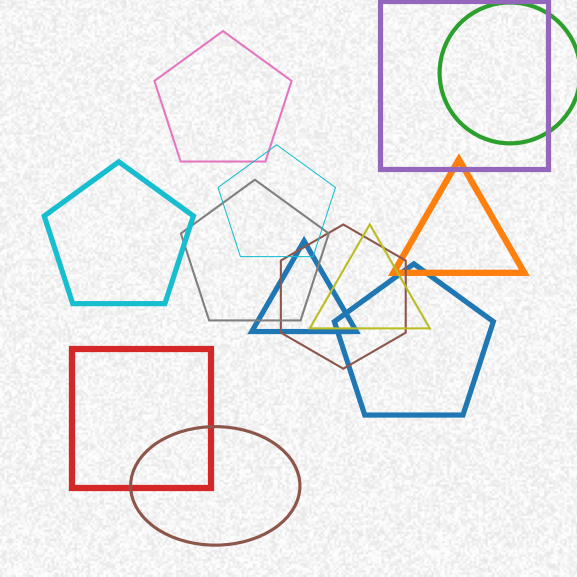[{"shape": "triangle", "thickness": 2.5, "radius": 0.52, "center": [0.527, 0.477]}, {"shape": "pentagon", "thickness": 2.5, "radius": 0.72, "center": [0.717, 0.398]}, {"shape": "triangle", "thickness": 3, "radius": 0.65, "center": [0.795, 0.592]}, {"shape": "circle", "thickness": 2, "radius": 0.61, "center": [0.883, 0.873]}, {"shape": "square", "thickness": 3, "radius": 0.6, "center": [0.245, 0.275]}, {"shape": "square", "thickness": 2.5, "radius": 0.73, "center": [0.804, 0.852]}, {"shape": "oval", "thickness": 1.5, "radius": 0.73, "center": [0.373, 0.158]}, {"shape": "hexagon", "thickness": 1, "radius": 0.62, "center": [0.594, 0.486]}, {"shape": "pentagon", "thickness": 1, "radius": 0.62, "center": [0.386, 0.82]}, {"shape": "pentagon", "thickness": 1, "radius": 0.67, "center": [0.441, 0.553]}, {"shape": "triangle", "thickness": 1, "radius": 0.6, "center": [0.64, 0.491]}, {"shape": "pentagon", "thickness": 2.5, "radius": 0.68, "center": [0.206, 0.583]}, {"shape": "pentagon", "thickness": 0.5, "radius": 0.53, "center": [0.479, 0.641]}]